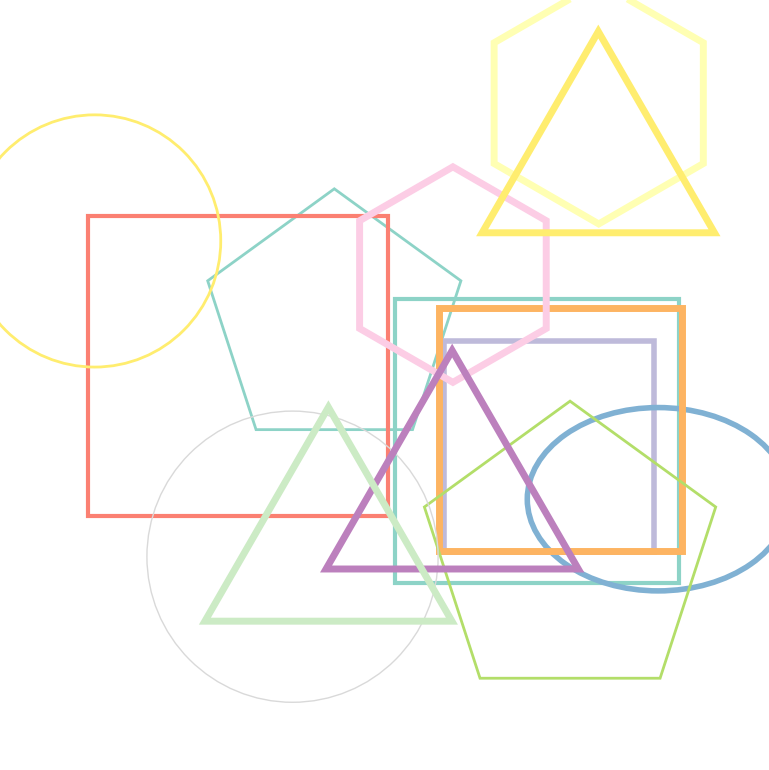[{"shape": "square", "thickness": 1.5, "radius": 0.92, "center": [0.697, 0.427]}, {"shape": "pentagon", "thickness": 1, "radius": 0.86, "center": [0.434, 0.582]}, {"shape": "hexagon", "thickness": 2.5, "radius": 0.78, "center": [0.778, 0.866]}, {"shape": "square", "thickness": 2, "radius": 0.68, "center": [0.713, 0.42]}, {"shape": "square", "thickness": 1.5, "radius": 0.97, "center": [0.309, 0.524]}, {"shape": "oval", "thickness": 2, "radius": 0.85, "center": [0.855, 0.352]}, {"shape": "square", "thickness": 2.5, "radius": 0.79, "center": [0.728, 0.442]}, {"shape": "pentagon", "thickness": 1, "radius": 0.99, "center": [0.74, 0.28]}, {"shape": "hexagon", "thickness": 2.5, "radius": 0.7, "center": [0.588, 0.643]}, {"shape": "circle", "thickness": 0.5, "radius": 0.95, "center": [0.38, 0.277]}, {"shape": "triangle", "thickness": 2.5, "radius": 0.95, "center": [0.587, 0.356]}, {"shape": "triangle", "thickness": 2.5, "radius": 0.93, "center": [0.427, 0.286]}, {"shape": "triangle", "thickness": 2.5, "radius": 0.87, "center": [0.777, 0.785]}, {"shape": "circle", "thickness": 1, "radius": 0.82, "center": [0.123, 0.687]}]